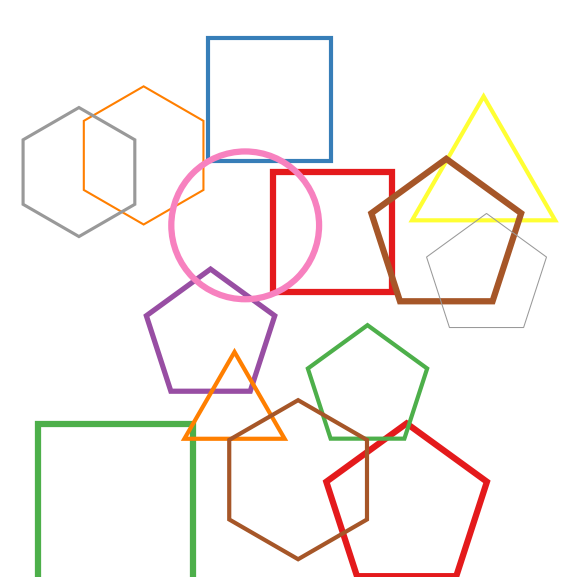[{"shape": "pentagon", "thickness": 3, "radius": 0.73, "center": [0.704, 0.12]}, {"shape": "square", "thickness": 3, "radius": 0.52, "center": [0.576, 0.598]}, {"shape": "square", "thickness": 2, "radius": 0.53, "center": [0.467, 0.827]}, {"shape": "square", "thickness": 3, "radius": 0.67, "center": [0.2, 0.131]}, {"shape": "pentagon", "thickness": 2, "radius": 0.54, "center": [0.636, 0.327]}, {"shape": "pentagon", "thickness": 2.5, "radius": 0.58, "center": [0.365, 0.416]}, {"shape": "triangle", "thickness": 2, "radius": 0.5, "center": [0.406, 0.289]}, {"shape": "hexagon", "thickness": 1, "radius": 0.6, "center": [0.249, 0.73]}, {"shape": "triangle", "thickness": 2, "radius": 0.72, "center": [0.837, 0.689]}, {"shape": "hexagon", "thickness": 2, "radius": 0.69, "center": [0.516, 0.168]}, {"shape": "pentagon", "thickness": 3, "radius": 0.68, "center": [0.773, 0.588]}, {"shape": "circle", "thickness": 3, "radius": 0.64, "center": [0.425, 0.609]}, {"shape": "hexagon", "thickness": 1.5, "radius": 0.56, "center": [0.137, 0.701]}, {"shape": "pentagon", "thickness": 0.5, "radius": 0.55, "center": [0.842, 0.52]}]